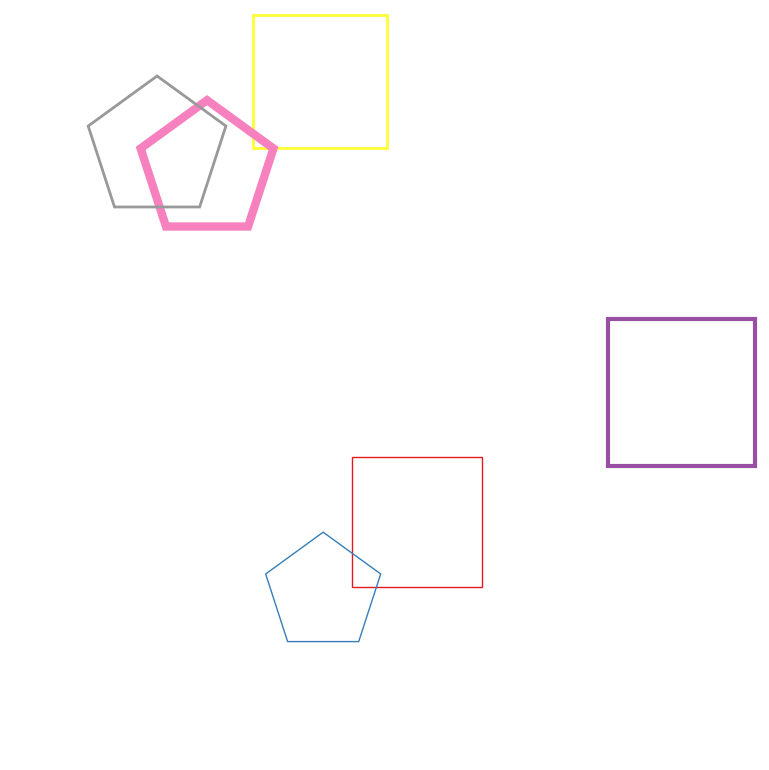[{"shape": "square", "thickness": 0.5, "radius": 0.42, "center": [0.541, 0.322]}, {"shape": "pentagon", "thickness": 0.5, "radius": 0.39, "center": [0.42, 0.23]}, {"shape": "square", "thickness": 1.5, "radius": 0.48, "center": [0.885, 0.491]}, {"shape": "square", "thickness": 1, "radius": 0.43, "center": [0.415, 0.894]}, {"shape": "pentagon", "thickness": 3, "radius": 0.45, "center": [0.269, 0.779]}, {"shape": "pentagon", "thickness": 1, "radius": 0.47, "center": [0.204, 0.807]}]